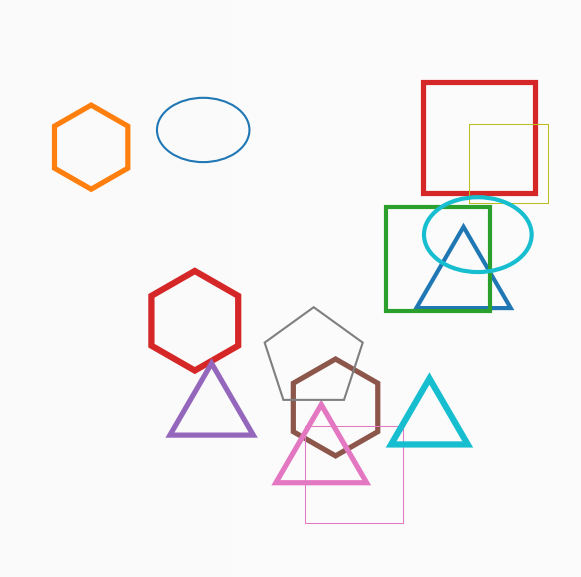[{"shape": "triangle", "thickness": 2, "radius": 0.47, "center": [0.797, 0.513]}, {"shape": "oval", "thickness": 1, "radius": 0.4, "center": [0.35, 0.774]}, {"shape": "hexagon", "thickness": 2.5, "radius": 0.36, "center": [0.157, 0.744]}, {"shape": "square", "thickness": 2, "radius": 0.45, "center": [0.754, 0.551]}, {"shape": "square", "thickness": 2.5, "radius": 0.48, "center": [0.824, 0.761]}, {"shape": "hexagon", "thickness": 3, "radius": 0.43, "center": [0.335, 0.444]}, {"shape": "triangle", "thickness": 2.5, "radius": 0.41, "center": [0.364, 0.287]}, {"shape": "hexagon", "thickness": 2.5, "radius": 0.42, "center": [0.577, 0.294]}, {"shape": "triangle", "thickness": 2.5, "radius": 0.45, "center": [0.553, 0.208]}, {"shape": "square", "thickness": 0.5, "radius": 0.42, "center": [0.609, 0.177]}, {"shape": "pentagon", "thickness": 1, "radius": 0.44, "center": [0.54, 0.378]}, {"shape": "square", "thickness": 0.5, "radius": 0.34, "center": [0.875, 0.716]}, {"shape": "triangle", "thickness": 3, "radius": 0.38, "center": [0.739, 0.268]}, {"shape": "oval", "thickness": 2, "radius": 0.46, "center": [0.822, 0.593]}]